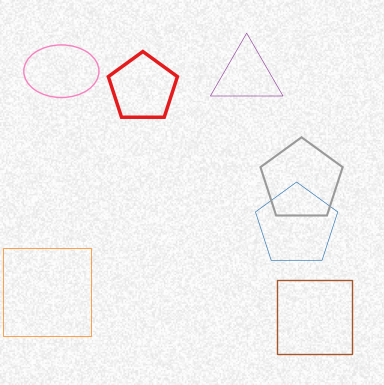[{"shape": "pentagon", "thickness": 2.5, "radius": 0.47, "center": [0.371, 0.772]}, {"shape": "pentagon", "thickness": 0.5, "radius": 0.56, "center": [0.77, 0.415]}, {"shape": "triangle", "thickness": 0.5, "radius": 0.54, "center": [0.641, 0.805]}, {"shape": "square", "thickness": 0.5, "radius": 0.57, "center": [0.122, 0.242]}, {"shape": "square", "thickness": 1, "radius": 0.48, "center": [0.817, 0.176]}, {"shape": "oval", "thickness": 1, "radius": 0.49, "center": [0.159, 0.815]}, {"shape": "pentagon", "thickness": 1.5, "radius": 0.56, "center": [0.783, 0.531]}]